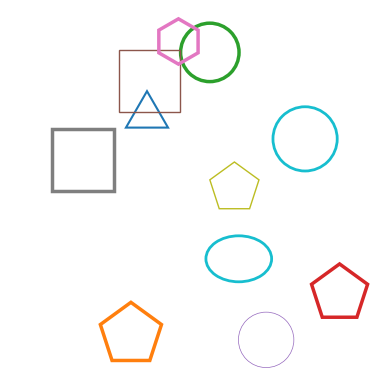[{"shape": "triangle", "thickness": 1.5, "radius": 0.32, "center": [0.382, 0.7]}, {"shape": "pentagon", "thickness": 2.5, "radius": 0.42, "center": [0.34, 0.131]}, {"shape": "circle", "thickness": 2.5, "radius": 0.38, "center": [0.545, 0.864]}, {"shape": "pentagon", "thickness": 2.5, "radius": 0.38, "center": [0.882, 0.238]}, {"shape": "circle", "thickness": 0.5, "radius": 0.36, "center": [0.691, 0.117]}, {"shape": "square", "thickness": 1, "radius": 0.4, "center": [0.388, 0.789]}, {"shape": "hexagon", "thickness": 2.5, "radius": 0.29, "center": [0.464, 0.892]}, {"shape": "square", "thickness": 2.5, "radius": 0.4, "center": [0.215, 0.583]}, {"shape": "pentagon", "thickness": 1, "radius": 0.34, "center": [0.609, 0.512]}, {"shape": "circle", "thickness": 2, "radius": 0.42, "center": [0.792, 0.639]}, {"shape": "oval", "thickness": 2, "radius": 0.43, "center": [0.62, 0.328]}]